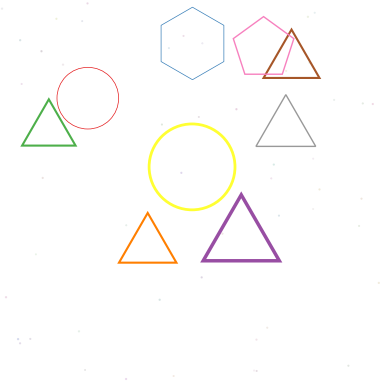[{"shape": "circle", "thickness": 0.5, "radius": 0.4, "center": [0.228, 0.745]}, {"shape": "hexagon", "thickness": 0.5, "radius": 0.47, "center": [0.5, 0.887]}, {"shape": "triangle", "thickness": 1.5, "radius": 0.4, "center": [0.127, 0.662]}, {"shape": "triangle", "thickness": 2.5, "radius": 0.57, "center": [0.627, 0.38]}, {"shape": "triangle", "thickness": 1.5, "radius": 0.43, "center": [0.384, 0.361]}, {"shape": "circle", "thickness": 2, "radius": 0.56, "center": [0.499, 0.567]}, {"shape": "triangle", "thickness": 1.5, "radius": 0.42, "center": [0.757, 0.839]}, {"shape": "pentagon", "thickness": 1, "radius": 0.41, "center": [0.685, 0.874]}, {"shape": "triangle", "thickness": 1, "radius": 0.45, "center": [0.742, 0.665]}]